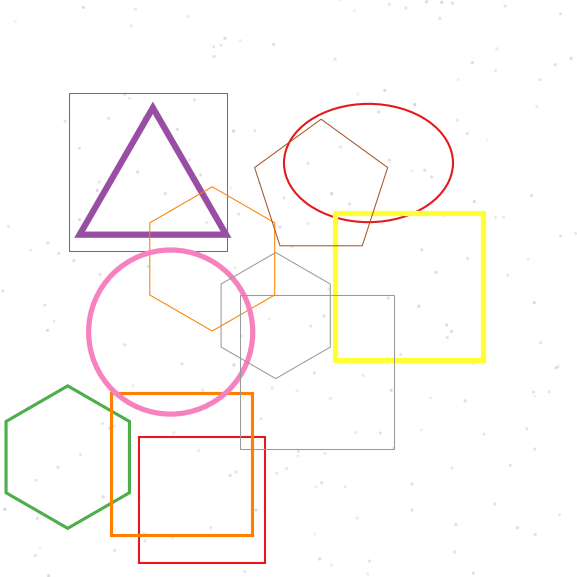[{"shape": "oval", "thickness": 1, "radius": 0.73, "center": [0.638, 0.717]}, {"shape": "square", "thickness": 1, "radius": 0.55, "center": [0.35, 0.133]}, {"shape": "square", "thickness": 0.5, "radius": 0.68, "center": [0.257, 0.701]}, {"shape": "hexagon", "thickness": 1.5, "radius": 0.62, "center": [0.117, 0.208]}, {"shape": "triangle", "thickness": 3, "radius": 0.73, "center": [0.265, 0.666]}, {"shape": "hexagon", "thickness": 0.5, "radius": 0.62, "center": [0.368, 0.551]}, {"shape": "square", "thickness": 1.5, "radius": 0.61, "center": [0.315, 0.196]}, {"shape": "square", "thickness": 2.5, "radius": 0.64, "center": [0.709, 0.503]}, {"shape": "pentagon", "thickness": 0.5, "radius": 0.61, "center": [0.556, 0.672]}, {"shape": "circle", "thickness": 2.5, "radius": 0.71, "center": [0.296, 0.424]}, {"shape": "hexagon", "thickness": 0.5, "radius": 0.55, "center": [0.477, 0.453]}, {"shape": "square", "thickness": 0.5, "radius": 0.66, "center": [0.549, 0.354]}]